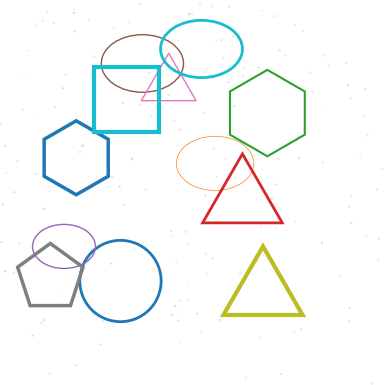[{"shape": "circle", "thickness": 2, "radius": 0.53, "center": [0.313, 0.27]}, {"shape": "hexagon", "thickness": 2.5, "radius": 0.48, "center": [0.198, 0.59]}, {"shape": "oval", "thickness": 0.5, "radius": 0.5, "center": [0.559, 0.576]}, {"shape": "hexagon", "thickness": 1.5, "radius": 0.56, "center": [0.694, 0.706]}, {"shape": "triangle", "thickness": 2, "radius": 0.6, "center": [0.63, 0.481]}, {"shape": "oval", "thickness": 1, "radius": 0.41, "center": [0.166, 0.36]}, {"shape": "oval", "thickness": 1, "radius": 0.53, "center": [0.37, 0.835]}, {"shape": "triangle", "thickness": 1, "radius": 0.41, "center": [0.438, 0.78]}, {"shape": "pentagon", "thickness": 2.5, "radius": 0.45, "center": [0.131, 0.278]}, {"shape": "triangle", "thickness": 3, "radius": 0.59, "center": [0.683, 0.241]}, {"shape": "oval", "thickness": 2, "radius": 0.53, "center": [0.523, 0.873]}, {"shape": "square", "thickness": 3, "radius": 0.42, "center": [0.329, 0.742]}]